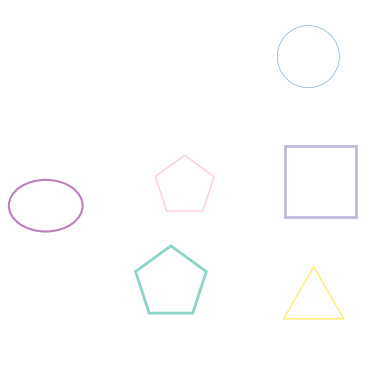[{"shape": "pentagon", "thickness": 2, "radius": 0.48, "center": [0.444, 0.265]}, {"shape": "square", "thickness": 2, "radius": 0.46, "center": [0.833, 0.529]}, {"shape": "circle", "thickness": 0.5, "radius": 0.4, "center": [0.801, 0.853]}, {"shape": "pentagon", "thickness": 1, "radius": 0.4, "center": [0.48, 0.517]}, {"shape": "oval", "thickness": 1.5, "radius": 0.48, "center": [0.119, 0.466]}, {"shape": "triangle", "thickness": 1, "radius": 0.45, "center": [0.815, 0.217]}]